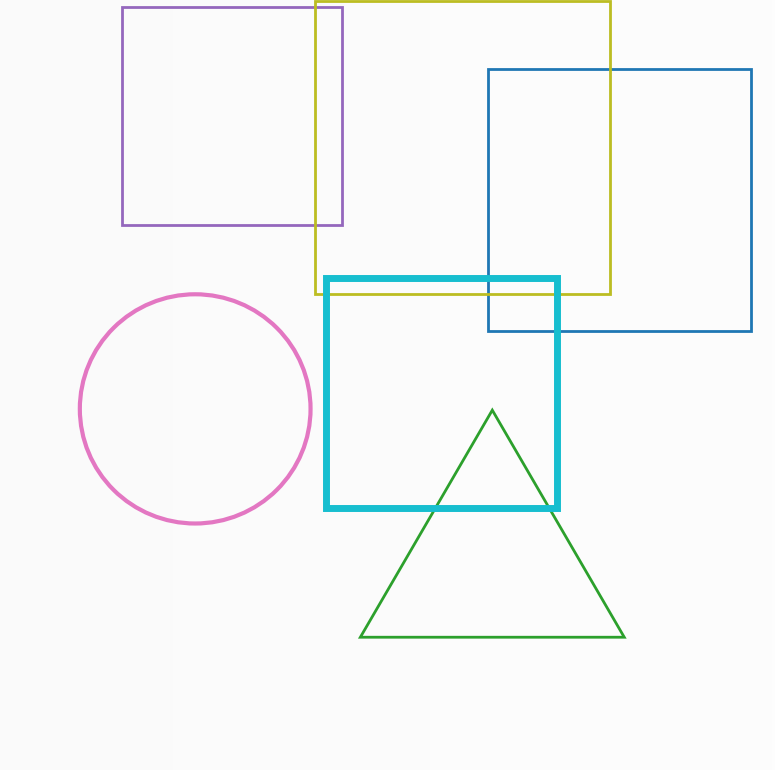[{"shape": "square", "thickness": 1, "radius": 0.85, "center": [0.8, 0.74]}, {"shape": "triangle", "thickness": 1, "radius": 0.98, "center": [0.635, 0.271]}, {"shape": "square", "thickness": 1, "radius": 0.71, "center": [0.299, 0.849]}, {"shape": "circle", "thickness": 1.5, "radius": 0.74, "center": [0.252, 0.469]}, {"shape": "square", "thickness": 1, "radius": 0.95, "center": [0.596, 0.809]}, {"shape": "square", "thickness": 2.5, "radius": 0.75, "center": [0.57, 0.49]}]